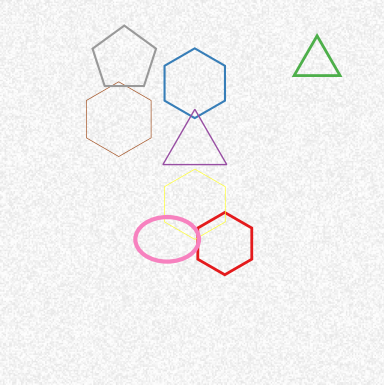[{"shape": "hexagon", "thickness": 2, "radius": 0.4, "center": [0.584, 0.367]}, {"shape": "hexagon", "thickness": 1.5, "radius": 0.45, "center": [0.506, 0.784]}, {"shape": "triangle", "thickness": 2, "radius": 0.34, "center": [0.824, 0.838]}, {"shape": "triangle", "thickness": 1, "radius": 0.48, "center": [0.506, 0.62]}, {"shape": "hexagon", "thickness": 0.5, "radius": 0.46, "center": [0.506, 0.469]}, {"shape": "hexagon", "thickness": 0.5, "radius": 0.49, "center": [0.308, 0.69]}, {"shape": "oval", "thickness": 3, "radius": 0.41, "center": [0.434, 0.378]}, {"shape": "pentagon", "thickness": 1.5, "radius": 0.43, "center": [0.323, 0.847]}]